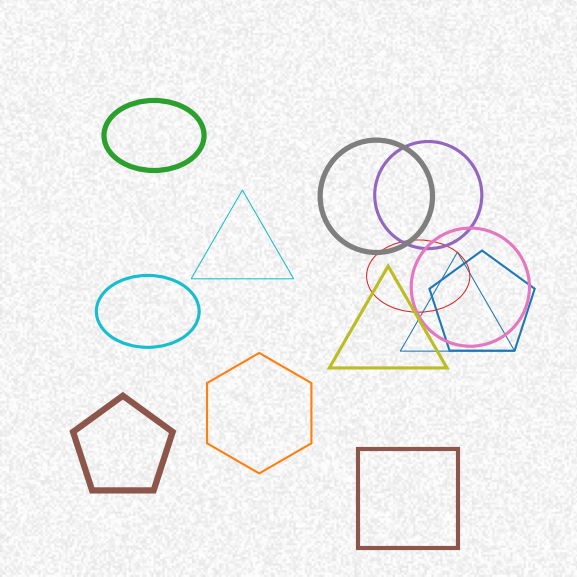[{"shape": "pentagon", "thickness": 1, "radius": 0.48, "center": [0.835, 0.469]}, {"shape": "triangle", "thickness": 0.5, "radius": 0.57, "center": [0.792, 0.448]}, {"shape": "hexagon", "thickness": 1, "radius": 0.52, "center": [0.449, 0.284]}, {"shape": "oval", "thickness": 2.5, "radius": 0.43, "center": [0.267, 0.765]}, {"shape": "oval", "thickness": 0.5, "radius": 0.45, "center": [0.724, 0.521]}, {"shape": "circle", "thickness": 1.5, "radius": 0.46, "center": [0.742, 0.661]}, {"shape": "square", "thickness": 2, "radius": 0.43, "center": [0.707, 0.136]}, {"shape": "pentagon", "thickness": 3, "radius": 0.45, "center": [0.213, 0.223]}, {"shape": "circle", "thickness": 1.5, "radius": 0.51, "center": [0.814, 0.502]}, {"shape": "circle", "thickness": 2.5, "radius": 0.49, "center": [0.652, 0.659]}, {"shape": "triangle", "thickness": 1.5, "radius": 0.59, "center": [0.672, 0.421]}, {"shape": "oval", "thickness": 1.5, "radius": 0.45, "center": [0.256, 0.46]}, {"shape": "triangle", "thickness": 0.5, "radius": 0.51, "center": [0.42, 0.568]}]